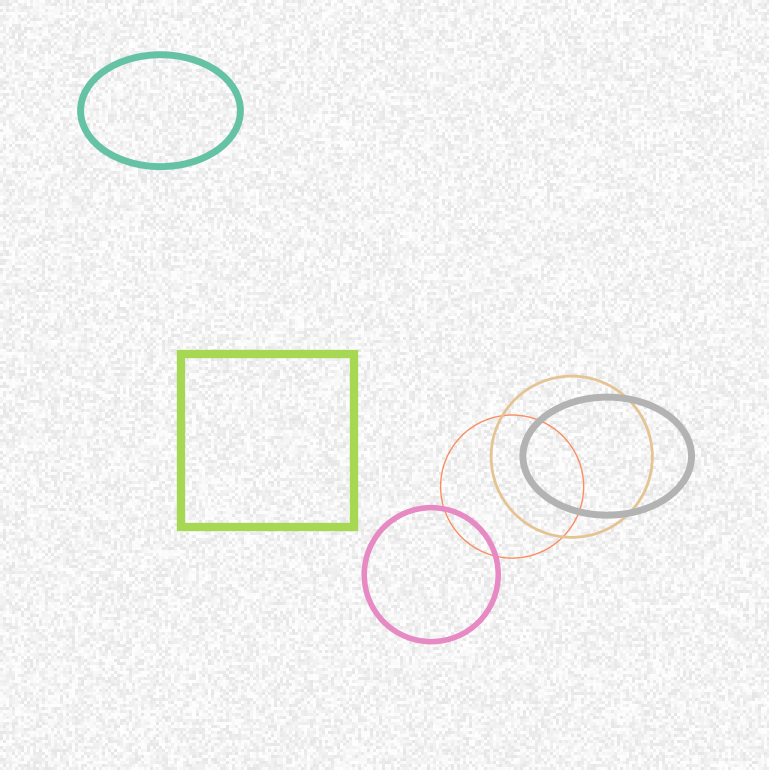[{"shape": "oval", "thickness": 2.5, "radius": 0.52, "center": [0.208, 0.856]}, {"shape": "circle", "thickness": 0.5, "radius": 0.46, "center": [0.665, 0.368]}, {"shape": "circle", "thickness": 2, "radius": 0.44, "center": [0.56, 0.254]}, {"shape": "square", "thickness": 3, "radius": 0.56, "center": [0.347, 0.428]}, {"shape": "circle", "thickness": 1, "radius": 0.52, "center": [0.743, 0.407]}, {"shape": "oval", "thickness": 2.5, "radius": 0.55, "center": [0.789, 0.408]}]